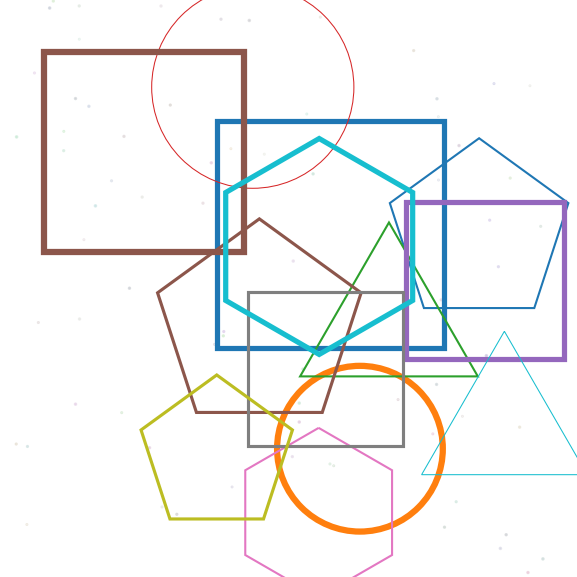[{"shape": "square", "thickness": 2.5, "radius": 0.98, "center": [0.572, 0.593]}, {"shape": "pentagon", "thickness": 1, "radius": 0.81, "center": [0.83, 0.597]}, {"shape": "circle", "thickness": 3, "radius": 0.72, "center": [0.623, 0.222]}, {"shape": "triangle", "thickness": 1, "radius": 0.89, "center": [0.674, 0.436]}, {"shape": "circle", "thickness": 0.5, "radius": 0.88, "center": [0.438, 0.848]}, {"shape": "square", "thickness": 2.5, "radius": 0.68, "center": [0.84, 0.514]}, {"shape": "pentagon", "thickness": 1.5, "radius": 0.93, "center": [0.449, 0.435]}, {"shape": "square", "thickness": 3, "radius": 0.87, "center": [0.25, 0.735]}, {"shape": "hexagon", "thickness": 1, "radius": 0.73, "center": [0.552, 0.111]}, {"shape": "square", "thickness": 1.5, "radius": 0.67, "center": [0.564, 0.36]}, {"shape": "pentagon", "thickness": 1.5, "radius": 0.69, "center": [0.375, 0.212]}, {"shape": "triangle", "thickness": 0.5, "radius": 0.83, "center": [0.873, 0.26]}, {"shape": "hexagon", "thickness": 2.5, "radius": 0.93, "center": [0.553, 0.572]}]